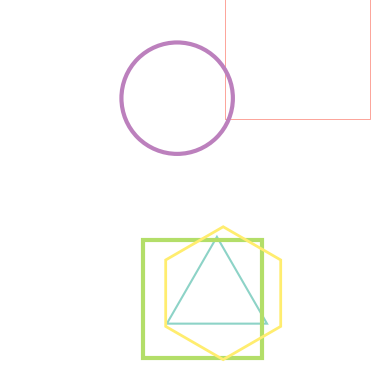[{"shape": "triangle", "thickness": 1.5, "radius": 0.75, "center": [0.563, 0.234]}, {"shape": "square", "thickness": 0.5, "radius": 0.94, "center": [0.773, 0.881]}, {"shape": "square", "thickness": 3, "radius": 0.77, "center": [0.526, 0.224]}, {"shape": "circle", "thickness": 3, "radius": 0.72, "center": [0.46, 0.745]}, {"shape": "hexagon", "thickness": 2, "radius": 0.86, "center": [0.58, 0.238]}]